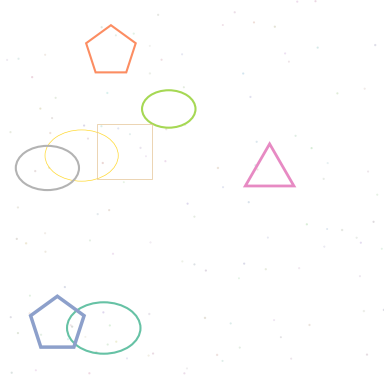[{"shape": "oval", "thickness": 1.5, "radius": 0.48, "center": [0.269, 0.148]}, {"shape": "pentagon", "thickness": 1.5, "radius": 0.34, "center": [0.288, 0.867]}, {"shape": "pentagon", "thickness": 2.5, "radius": 0.37, "center": [0.149, 0.157]}, {"shape": "triangle", "thickness": 2, "radius": 0.36, "center": [0.7, 0.553]}, {"shape": "oval", "thickness": 1.5, "radius": 0.35, "center": [0.438, 0.717]}, {"shape": "oval", "thickness": 0.5, "radius": 0.48, "center": [0.212, 0.596]}, {"shape": "square", "thickness": 0.5, "radius": 0.36, "center": [0.324, 0.606]}, {"shape": "oval", "thickness": 1.5, "radius": 0.41, "center": [0.123, 0.564]}]